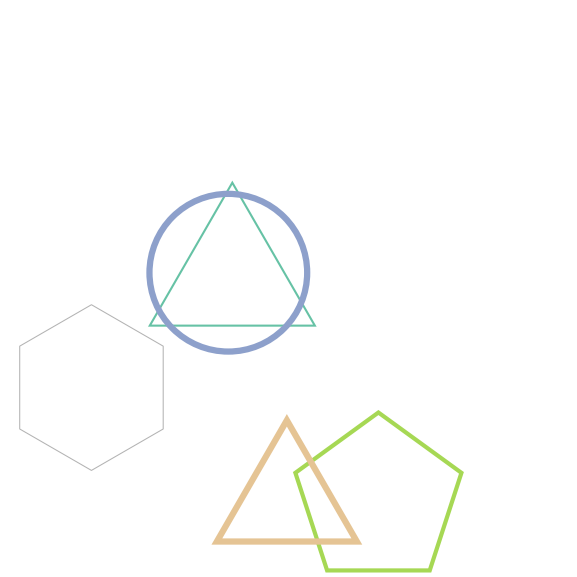[{"shape": "triangle", "thickness": 1, "radius": 0.83, "center": [0.402, 0.518]}, {"shape": "circle", "thickness": 3, "radius": 0.68, "center": [0.395, 0.527]}, {"shape": "pentagon", "thickness": 2, "radius": 0.76, "center": [0.655, 0.134]}, {"shape": "triangle", "thickness": 3, "radius": 0.7, "center": [0.497, 0.131]}, {"shape": "hexagon", "thickness": 0.5, "radius": 0.72, "center": [0.158, 0.328]}]